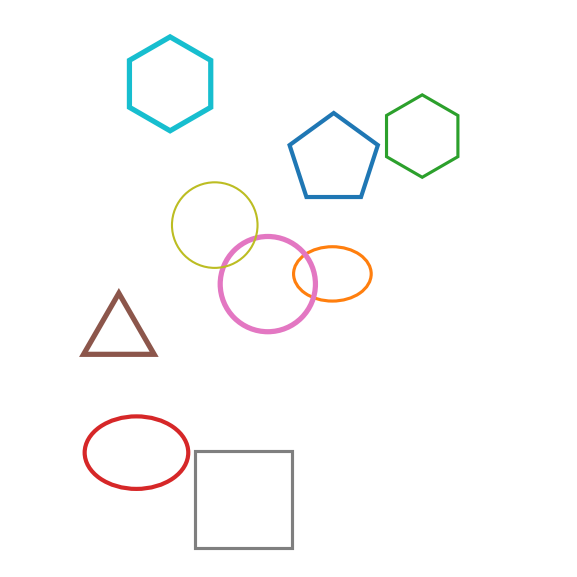[{"shape": "pentagon", "thickness": 2, "radius": 0.4, "center": [0.578, 0.723]}, {"shape": "oval", "thickness": 1.5, "radius": 0.34, "center": [0.576, 0.525]}, {"shape": "hexagon", "thickness": 1.5, "radius": 0.36, "center": [0.731, 0.764]}, {"shape": "oval", "thickness": 2, "radius": 0.45, "center": [0.236, 0.215]}, {"shape": "triangle", "thickness": 2.5, "radius": 0.35, "center": [0.206, 0.421]}, {"shape": "circle", "thickness": 2.5, "radius": 0.41, "center": [0.464, 0.507]}, {"shape": "square", "thickness": 1.5, "radius": 0.42, "center": [0.421, 0.134]}, {"shape": "circle", "thickness": 1, "radius": 0.37, "center": [0.372, 0.609]}, {"shape": "hexagon", "thickness": 2.5, "radius": 0.41, "center": [0.295, 0.854]}]